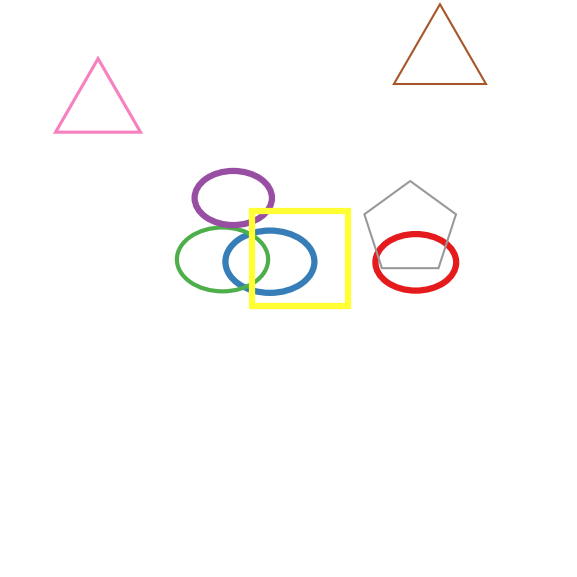[{"shape": "oval", "thickness": 3, "radius": 0.35, "center": [0.72, 0.545]}, {"shape": "oval", "thickness": 3, "radius": 0.39, "center": [0.467, 0.546]}, {"shape": "oval", "thickness": 2, "radius": 0.4, "center": [0.385, 0.55]}, {"shape": "oval", "thickness": 3, "radius": 0.33, "center": [0.404, 0.656]}, {"shape": "square", "thickness": 3, "radius": 0.41, "center": [0.519, 0.552]}, {"shape": "triangle", "thickness": 1, "radius": 0.46, "center": [0.762, 0.9]}, {"shape": "triangle", "thickness": 1.5, "radius": 0.42, "center": [0.17, 0.813]}, {"shape": "pentagon", "thickness": 1, "radius": 0.42, "center": [0.71, 0.602]}]